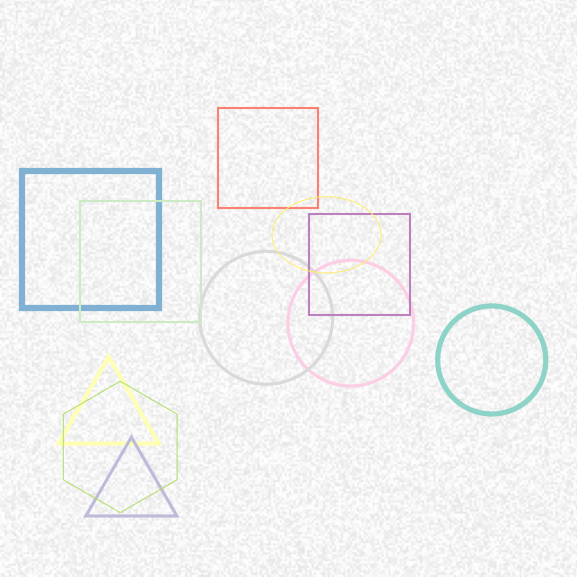[{"shape": "circle", "thickness": 2.5, "radius": 0.47, "center": [0.851, 0.376]}, {"shape": "triangle", "thickness": 2, "radius": 0.5, "center": [0.188, 0.281]}, {"shape": "triangle", "thickness": 1.5, "radius": 0.46, "center": [0.228, 0.151]}, {"shape": "square", "thickness": 1, "radius": 0.43, "center": [0.464, 0.725]}, {"shape": "square", "thickness": 3, "radius": 0.59, "center": [0.156, 0.584]}, {"shape": "hexagon", "thickness": 0.5, "radius": 0.57, "center": [0.208, 0.225]}, {"shape": "circle", "thickness": 1.5, "radius": 0.54, "center": [0.607, 0.44]}, {"shape": "circle", "thickness": 1.5, "radius": 0.58, "center": [0.461, 0.449]}, {"shape": "square", "thickness": 1, "radius": 0.44, "center": [0.623, 0.541]}, {"shape": "square", "thickness": 1, "radius": 0.52, "center": [0.243, 0.547]}, {"shape": "oval", "thickness": 0.5, "radius": 0.47, "center": [0.565, 0.593]}]